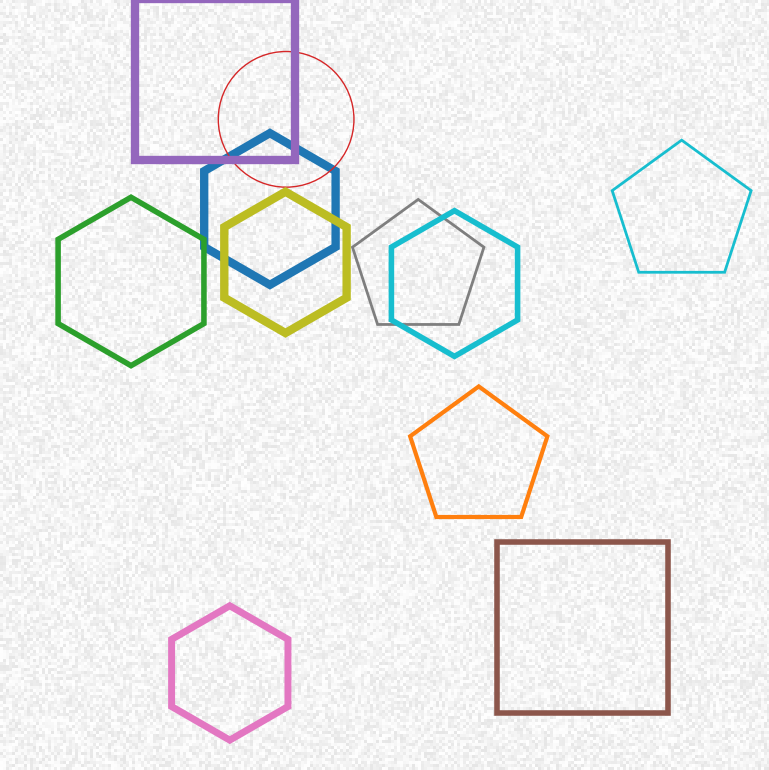[{"shape": "hexagon", "thickness": 3, "radius": 0.49, "center": [0.351, 0.729]}, {"shape": "pentagon", "thickness": 1.5, "radius": 0.47, "center": [0.622, 0.404]}, {"shape": "hexagon", "thickness": 2, "radius": 0.55, "center": [0.17, 0.634]}, {"shape": "circle", "thickness": 0.5, "radius": 0.44, "center": [0.372, 0.845]}, {"shape": "square", "thickness": 3, "radius": 0.52, "center": [0.279, 0.897]}, {"shape": "square", "thickness": 2, "radius": 0.55, "center": [0.757, 0.185]}, {"shape": "hexagon", "thickness": 2.5, "radius": 0.44, "center": [0.298, 0.126]}, {"shape": "pentagon", "thickness": 1, "radius": 0.45, "center": [0.543, 0.651]}, {"shape": "hexagon", "thickness": 3, "radius": 0.46, "center": [0.371, 0.659]}, {"shape": "pentagon", "thickness": 1, "radius": 0.47, "center": [0.885, 0.723]}, {"shape": "hexagon", "thickness": 2, "radius": 0.47, "center": [0.59, 0.632]}]